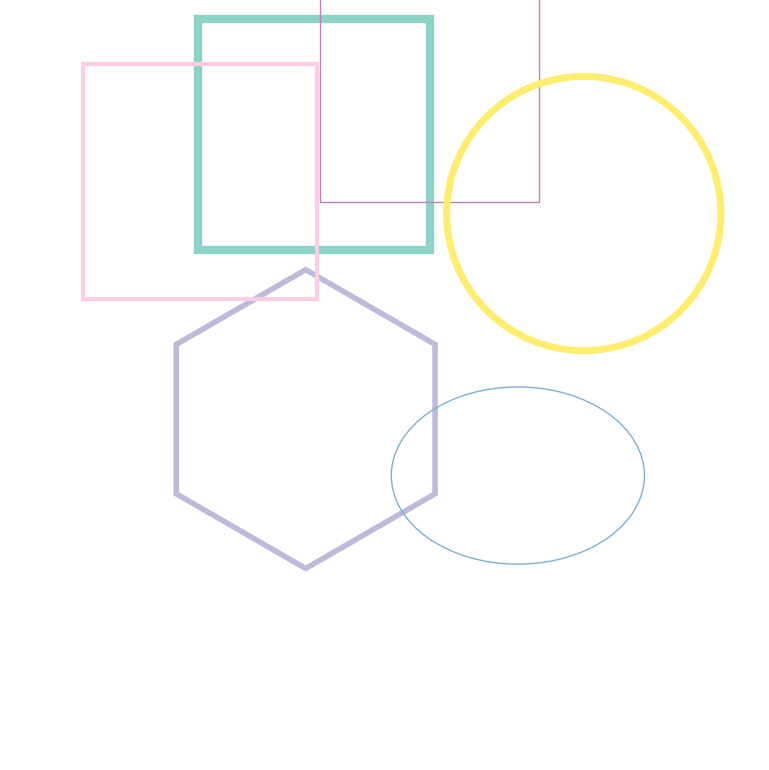[{"shape": "square", "thickness": 3, "radius": 0.75, "center": [0.408, 0.825]}, {"shape": "hexagon", "thickness": 2, "radius": 0.97, "center": [0.397, 0.456]}, {"shape": "oval", "thickness": 0.5, "radius": 0.82, "center": [0.673, 0.382]}, {"shape": "square", "thickness": 1.5, "radius": 0.76, "center": [0.259, 0.764]}, {"shape": "square", "thickness": 0.5, "radius": 0.71, "center": [0.558, 0.88]}, {"shape": "circle", "thickness": 2.5, "radius": 0.89, "center": [0.758, 0.723]}]